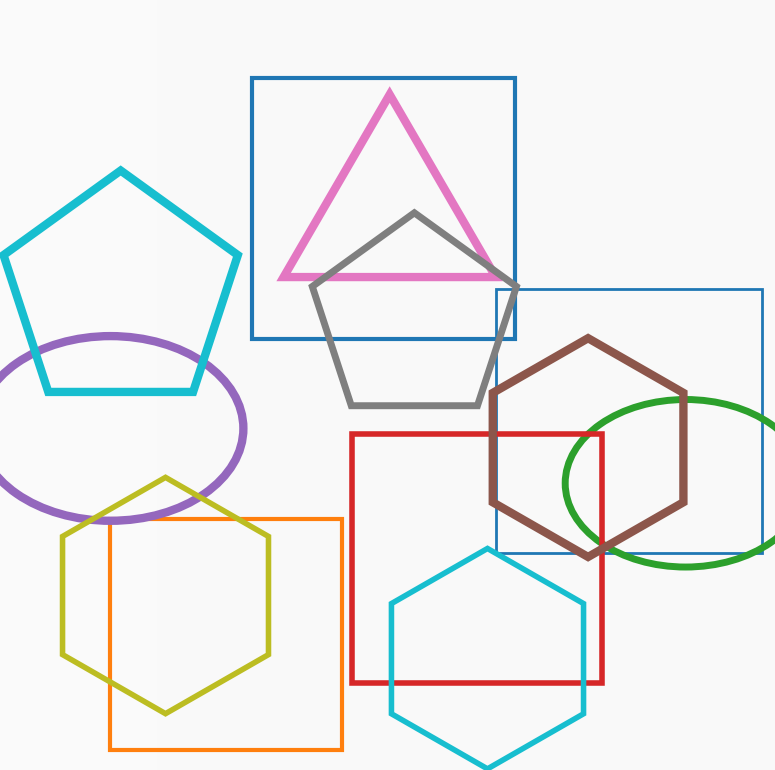[{"shape": "square", "thickness": 1.5, "radius": 0.85, "center": [0.495, 0.729]}, {"shape": "square", "thickness": 1, "radius": 0.86, "center": [0.812, 0.453]}, {"shape": "square", "thickness": 1.5, "radius": 0.75, "center": [0.292, 0.176]}, {"shape": "oval", "thickness": 2.5, "radius": 0.78, "center": [0.885, 0.372]}, {"shape": "square", "thickness": 2, "radius": 0.81, "center": [0.616, 0.275]}, {"shape": "oval", "thickness": 3, "radius": 0.86, "center": [0.143, 0.444]}, {"shape": "hexagon", "thickness": 3, "radius": 0.71, "center": [0.759, 0.419]}, {"shape": "triangle", "thickness": 3, "radius": 0.79, "center": [0.503, 0.719]}, {"shape": "pentagon", "thickness": 2.5, "radius": 0.69, "center": [0.535, 0.585]}, {"shape": "hexagon", "thickness": 2, "radius": 0.77, "center": [0.214, 0.227]}, {"shape": "pentagon", "thickness": 3, "radius": 0.79, "center": [0.156, 0.62]}, {"shape": "hexagon", "thickness": 2, "radius": 0.72, "center": [0.629, 0.145]}]